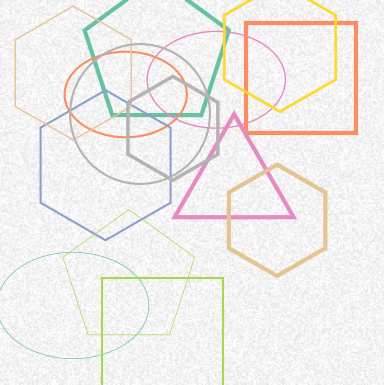[{"shape": "pentagon", "thickness": 3, "radius": 0.98, "center": [0.407, 0.86]}, {"shape": "oval", "thickness": 0.5, "radius": 0.99, "center": [0.189, 0.207]}, {"shape": "oval", "thickness": 1.5, "radius": 0.79, "center": [0.327, 0.755]}, {"shape": "square", "thickness": 3, "radius": 0.71, "center": [0.783, 0.798]}, {"shape": "hexagon", "thickness": 1.5, "radius": 0.97, "center": [0.274, 0.571]}, {"shape": "oval", "thickness": 1, "radius": 0.9, "center": [0.562, 0.793]}, {"shape": "triangle", "thickness": 3, "radius": 0.89, "center": [0.608, 0.525]}, {"shape": "square", "thickness": 1.5, "radius": 0.79, "center": [0.422, 0.121]}, {"shape": "pentagon", "thickness": 0.5, "radius": 0.9, "center": [0.335, 0.276]}, {"shape": "hexagon", "thickness": 2, "radius": 0.84, "center": [0.727, 0.877]}, {"shape": "hexagon", "thickness": 1, "radius": 0.87, "center": [0.19, 0.81]}, {"shape": "hexagon", "thickness": 3, "radius": 0.72, "center": [0.72, 0.428]}, {"shape": "hexagon", "thickness": 2.5, "radius": 0.67, "center": [0.449, 0.667]}, {"shape": "circle", "thickness": 1.5, "radius": 0.91, "center": [0.364, 0.704]}]